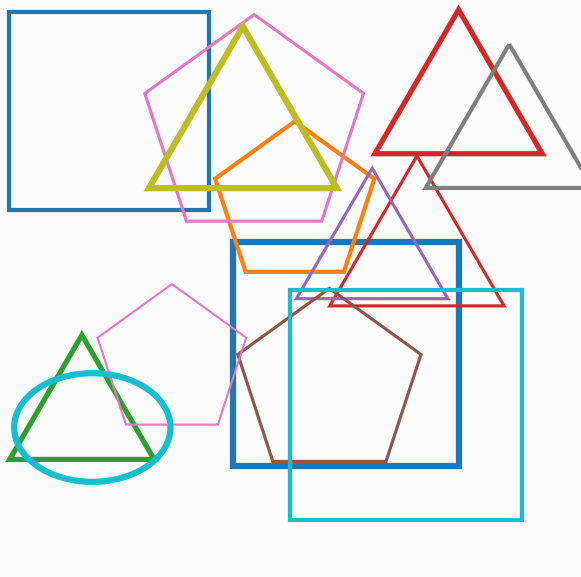[{"shape": "square", "thickness": 2, "radius": 0.86, "center": [0.188, 0.807]}, {"shape": "square", "thickness": 3, "radius": 0.97, "center": [0.595, 0.386]}, {"shape": "pentagon", "thickness": 2, "radius": 0.72, "center": [0.507, 0.645]}, {"shape": "triangle", "thickness": 2.5, "radius": 0.72, "center": [0.141, 0.275]}, {"shape": "triangle", "thickness": 2.5, "radius": 0.83, "center": [0.789, 0.816]}, {"shape": "triangle", "thickness": 1.5, "radius": 0.87, "center": [0.717, 0.556]}, {"shape": "triangle", "thickness": 1.5, "radius": 0.75, "center": [0.64, 0.557]}, {"shape": "pentagon", "thickness": 1.5, "radius": 0.83, "center": [0.567, 0.334]}, {"shape": "pentagon", "thickness": 1, "radius": 0.67, "center": [0.296, 0.373]}, {"shape": "pentagon", "thickness": 1.5, "radius": 0.99, "center": [0.437, 0.776]}, {"shape": "triangle", "thickness": 2, "radius": 0.83, "center": [0.876, 0.757]}, {"shape": "triangle", "thickness": 3, "radius": 0.93, "center": [0.418, 0.767]}, {"shape": "square", "thickness": 2, "radius": 1.0, "center": [0.698, 0.298]}, {"shape": "oval", "thickness": 3, "radius": 0.67, "center": [0.159, 0.259]}]